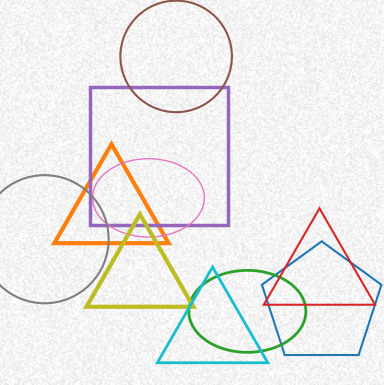[{"shape": "pentagon", "thickness": 1.5, "radius": 0.82, "center": [0.836, 0.21]}, {"shape": "triangle", "thickness": 3, "radius": 0.86, "center": [0.29, 0.454]}, {"shape": "oval", "thickness": 2, "radius": 0.76, "center": [0.642, 0.191]}, {"shape": "triangle", "thickness": 1.5, "radius": 0.83, "center": [0.83, 0.292]}, {"shape": "square", "thickness": 2.5, "radius": 0.9, "center": [0.414, 0.595]}, {"shape": "circle", "thickness": 1.5, "radius": 0.72, "center": [0.458, 0.853]}, {"shape": "oval", "thickness": 1, "radius": 0.73, "center": [0.386, 0.486]}, {"shape": "circle", "thickness": 1.5, "radius": 0.83, "center": [0.116, 0.379]}, {"shape": "triangle", "thickness": 3, "radius": 0.8, "center": [0.363, 0.283]}, {"shape": "triangle", "thickness": 2, "radius": 0.83, "center": [0.552, 0.141]}]